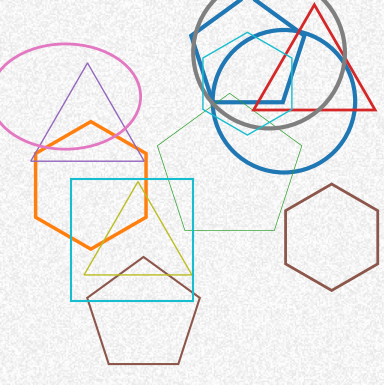[{"shape": "pentagon", "thickness": 3, "radius": 0.77, "center": [0.644, 0.859]}, {"shape": "circle", "thickness": 3, "radius": 0.93, "center": [0.737, 0.737]}, {"shape": "hexagon", "thickness": 2.5, "radius": 0.83, "center": [0.236, 0.519]}, {"shape": "pentagon", "thickness": 0.5, "radius": 0.99, "center": [0.596, 0.56]}, {"shape": "triangle", "thickness": 2, "radius": 0.91, "center": [0.817, 0.805]}, {"shape": "triangle", "thickness": 1, "radius": 0.85, "center": [0.227, 0.666]}, {"shape": "pentagon", "thickness": 1.5, "radius": 0.77, "center": [0.373, 0.179]}, {"shape": "hexagon", "thickness": 2, "radius": 0.69, "center": [0.861, 0.384]}, {"shape": "oval", "thickness": 2, "radius": 0.98, "center": [0.17, 0.749]}, {"shape": "circle", "thickness": 3, "radius": 0.98, "center": [0.699, 0.863]}, {"shape": "triangle", "thickness": 1, "radius": 0.81, "center": [0.358, 0.367]}, {"shape": "hexagon", "thickness": 1, "radius": 0.67, "center": [0.643, 0.783]}, {"shape": "square", "thickness": 1.5, "radius": 0.79, "center": [0.342, 0.377]}]